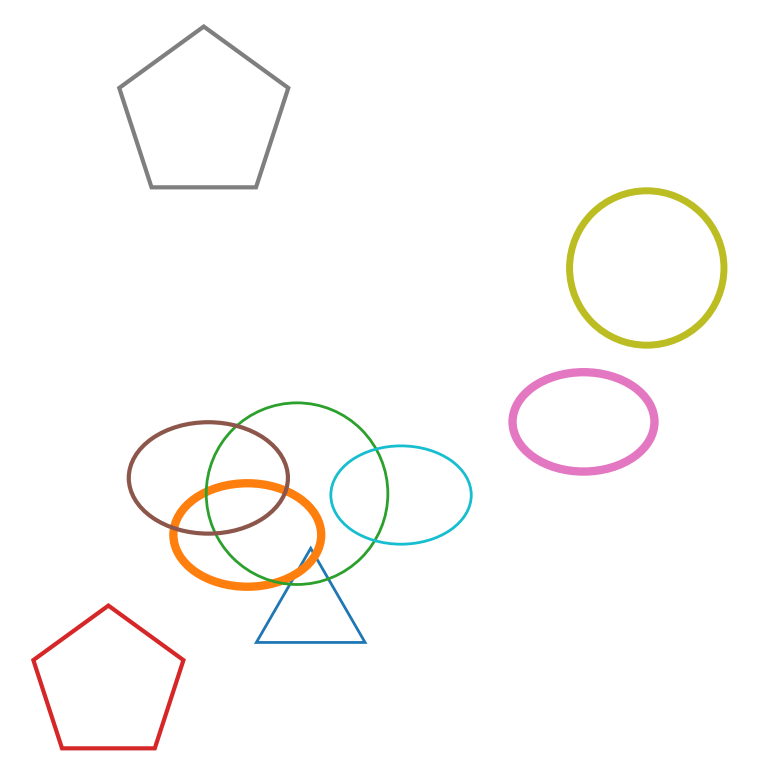[{"shape": "triangle", "thickness": 1, "radius": 0.41, "center": [0.404, 0.206]}, {"shape": "oval", "thickness": 3, "radius": 0.48, "center": [0.321, 0.305]}, {"shape": "circle", "thickness": 1, "radius": 0.59, "center": [0.386, 0.359]}, {"shape": "pentagon", "thickness": 1.5, "radius": 0.51, "center": [0.141, 0.111]}, {"shape": "oval", "thickness": 1.5, "radius": 0.52, "center": [0.271, 0.379]}, {"shape": "oval", "thickness": 3, "radius": 0.46, "center": [0.758, 0.452]}, {"shape": "pentagon", "thickness": 1.5, "radius": 0.58, "center": [0.265, 0.85]}, {"shape": "circle", "thickness": 2.5, "radius": 0.5, "center": [0.84, 0.652]}, {"shape": "oval", "thickness": 1, "radius": 0.46, "center": [0.521, 0.357]}]